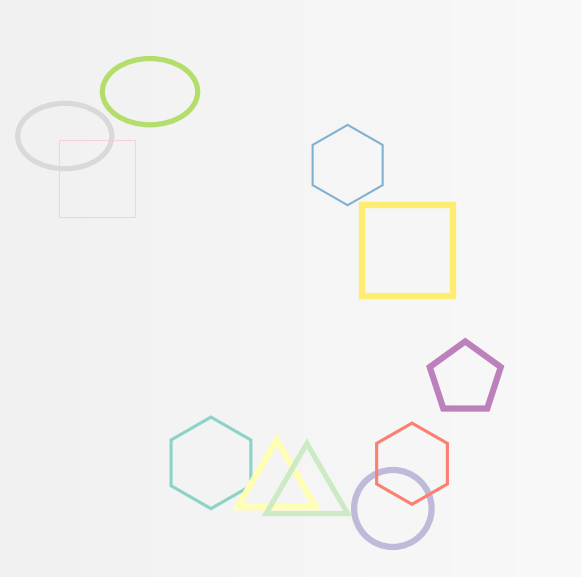[{"shape": "hexagon", "thickness": 1.5, "radius": 0.4, "center": [0.363, 0.198]}, {"shape": "triangle", "thickness": 3, "radius": 0.39, "center": [0.476, 0.16]}, {"shape": "circle", "thickness": 3, "radius": 0.33, "center": [0.676, 0.119]}, {"shape": "hexagon", "thickness": 1.5, "radius": 0.35, "center": [0.709, 0.196]}, {"shape": "hexagon", "thickness": 1, "radius": 0.35, "center": [0.598, 0.713]}, {"shape": "oval", "thickness": 2.5, "radius": 0.41, "center": [0.258, 0.84]}, {"shape": "square", "thickness": 0.5, "radius": 0.33, "center": [0.167, 0.69]}, {"shape": "oval", "thickness": 2.5, "radius": 0.4, "center": [0.111, 0.764]}, {"shape": "pentagon", "thickness": 3, "radius": 0.32, "center": [0.8, 0.344]}, {"shape": "triangle", "thickness": 2.5, "radius": 0.4, "center": [0.528, 0.15]}, {"shape": "square", "thickness": 3, "radius": 0.39, "center": [0.702, 0.565]}]